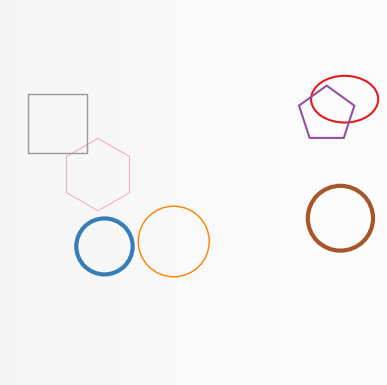[{"shape": "oval", "thickness": 1.5, "radius": 0.43, "center": [0.889, 0.742]}, {"shape": "circle", "thickness": 3, "radius": 0.36, "center": [0.27, 0.36]}, {"shape": "pentagon", "thickness": 1.5, "radius": 0.38, "center": [0.843, 0.703]}, {"shape": "circle", "thickness": 1, "radius": 0.46, "center": [0.448, 0.373]}, {"shape": "circle", "thickness": 3, "radius": 0.42, "center": [0.879, 0.433]}, {"shape": "hexagon", "thickness": 0.5, "radius": 0.47, "center": [0.253, 0.547]}, {"shape": "square", "thickness": 1, "radius": 0.38, "center": [0.148, 0.68]}]